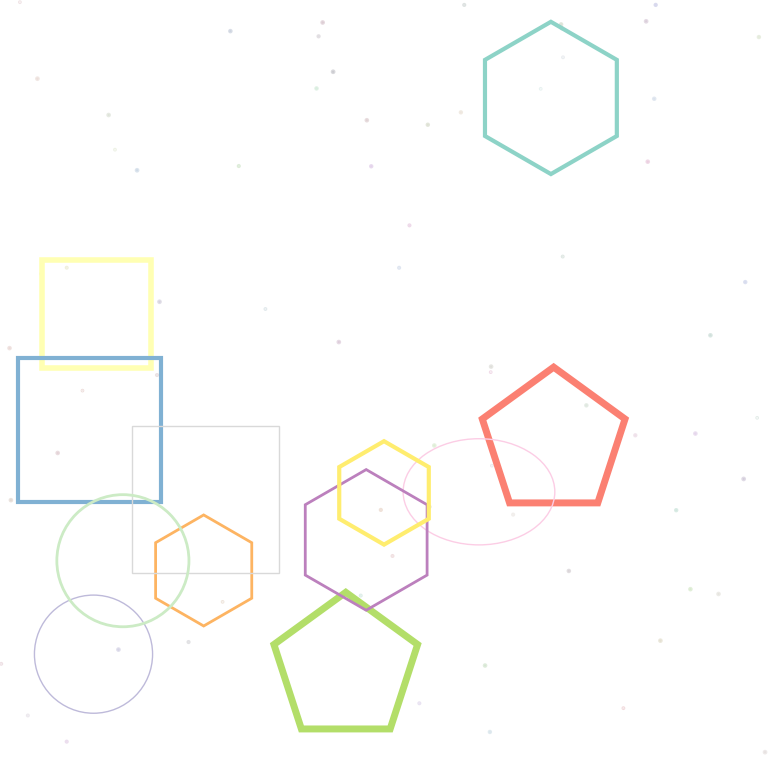[{"shape": "hexagon", "thickness": 1.5, "radius": 0.49, "center": [0.715, 0.873]}, {"shape": "square", "thickness": 2, "radius": 0.35, "center": [0.125, 0.592]}, {"shape": "circle", "thickness": 0.5, "radius": 0.38, "center": [0.121, 0.15]}, {"shape": "pentagon", "thickness": 2.5, "radius": 0.49, "center": [0.719, 0.426]}, {"shape": "square", "thickness": 1.5, "radius": 0.47, "center": [0.116, 0.442]}, {"shape": "hexagon", "thickness": 1, "radius": 0.36, "center": [0.265, 0.259]}, {"shape": "pentagon", "thickness": 2.5, "radius": 0.49, "center": [0.449, 0.133]}, {"shape": "oval", "thickness": 0.5, "radius": 0.49, "center": [0.622, 0.361]}, {"shape": "square", "thickness": 0.5, "radius": 0.48, "center": [0.267, 0.351]}, {"shape": "hexagon", "thickness": 1, "radius": 0.46, "center": [0.476, 0.299]}, {"shape": "circle", "thickness": 1, "radius": 0.43, "center": [0.16, 0.272]}, {"shape": "hexagon", "thickness": 1.5, "radius": 0.34, "center": [0.499, 0.36]}]